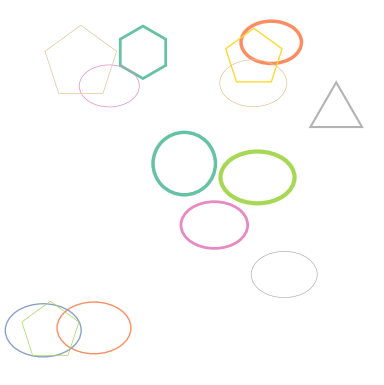[{"shape": "hexagon", "thickness": 2, "radius": 0.34, "center": [0.371, 0.864]}, {"shape": "circle", "thickness": 2.5, "radius": 0.41, "center": [0.479, 0.575]}, {"shape": "oval", "thickness": 2.5, "radius": 0.39, "center": [0.705, 0.89]}, {"shape": "oval", "thickness": 1, "radius": 0.48, "center": [0.244, 0.148]}, {"shape": "oval", "thickness": 1, "radius": 0.49, "center": [0.112, 0.142]}, {"shape": "oval", "thickness": 2, "radius": 0.43, "center": [0.557, 0.415]}, {"shape": "oval", "thickness": 0.5, "radius": 0.39, "center": [0.284, 0.777]}, {"shape": "pentagon", "thickness": 0.5, "radius": 0.39, "center": [0.131, 0.14]}, {"shape": "oval", "thickness": 3, "radius": 0.48, "center": [0.669, 0.539]}, {"shape": "pentagon", "thickness": 1, "radius": 0.38, "center": [0.659, 0.85]}, {"shape": "pentagon", "thickness": 0.5, "radius": 0.49, "center": [0.21, 0.837]}, {"shape": "oval", "thickness": 0.5, "radius": 0.44, "center": [0.658, 0.784]}, {"shape": "triangle", "thickness": 1.5, "radius": 0.39, "center": [0.873, 0.709]}, {"shape": "oval", "thickness": 0.5, "radius": 0.43, "center": [0.738, 0.287]}]